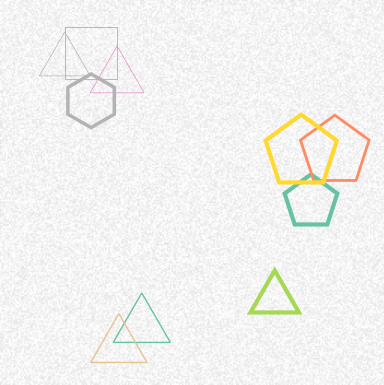[{"shape": "triangle", "thickness": 1, "radius": 0.43, "center": [0.368, 0.153]}, {"shape": "pentagon", "thickness": 3, "radius": 0.36, "center": [0.808, 0.475]}, {"shape": "pentagon", "thickness": 2, "radius": 0.47, "center": [0.87, 0.607]}, {"shape": "square", "thickness": 0.5, "radius": 0.34, "center": [0.237, 0.863]}, {"shape": "triangle", "thickness": 0.5, "radius": 0.4, "center": [0.304, 0.799]}, {"shape": "triangle", "thickness": 3, "radius": 0.36, "center": [0.714, 0.225]}, {"shape": "pentagon", "thickness": 3, "radius": 0.49, "center": [0.782, 0.605]}, {"shape": "triangle", "thickness": 1, "radius": 0.42, "center": [0.309, 0.101]}, {"shape": "hexagon", "thickness": 2.5, "radius": 0.35, "center": [0.237, 0.738]}, {"shape": "triangle", "thickness": 0.5, "radius": 0.38, "center": [0.168, 0.841]}]